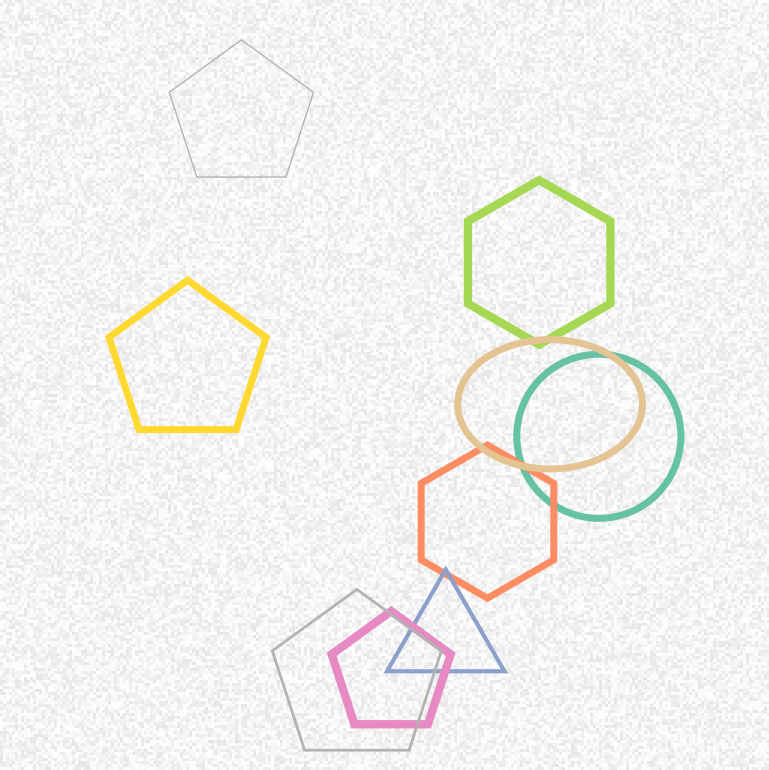[{"shape": "circle", "thickness": 2.5, "radius": 0.53, "center": [0.778, 0.433]}, {"shape": "hexagon", "thickness": 2.5, "radius": 0.5, "center": [0.633, 0.323]}, {"shape": "triangle", "thickness": 1.5, "radius": 0.44, "center": [0.579, 0.172]}, {"shape": "pentagon", "thickness": 3, "radius": 0.41, "center": [0.508, 0.125]}, {"shape": "hexagon", "thickness": 3, "radius": 0.53, "center": [0.7, 0.659]}, {"shape": "pentagon", "thickness": 2.5, "radius": 0.54, "center": [0.244, 0.529]}, {"shape": "oval", "thickness": 2.5, "radius": 0.6, "center": [0.714, 0.475]}, {"shape": "pentagon", "thickness": 0.5, "radius": 0.49, "center": [0.314, 0.85]}, {"shape": "pentagon", "thickness": 1, "radius": 0.58, "center": [0.463, 0.119]}]